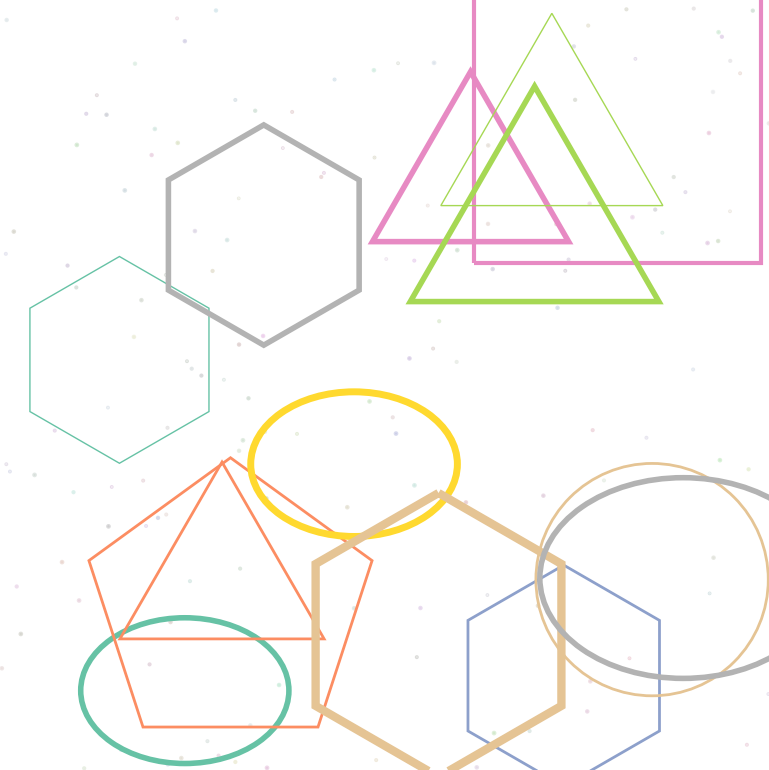[{"shape": "oval", "thickness": 2, "radius": 0.68, "center": [0.24, 0.103]}, {"shape": "hexagon", "thickness": 0.5, "radius": 0.67, "center": [0.155, 0.533]}, {"shape": "triangle", "thickness": 1, "radius": 0.77, "center": [0.288, 0.247]}, {"shape": "pentagon", "thickness": 1, "radius": 0.97, "center": [0.299, 0.212]}, {"shape": "hexagon", "thickness": 1, "radius": 0.72, "center": [0.732, 0.122]}, {"shape": "triangle", "thickness": 2, "radius": 0.74, "center": [0.611, 0.76]}, {"shape": "square", "thickness": 1.5, "radius": 0.93, "center": [0.802, 0.845]}, {"shape": "triangle", "thickness": 0.5, "radius": 0.83, "center": [0.717, 0.816]}, {"shape": "triangle", "thickness": 2, "radius": 0.93, "center": [0.694, 0.702]}, {"shape": "oval", "thickness": 2.5, "radius": 0.67, "center": [0.46, 0.397]}, {"shape": "circle", "thickness": 1, "radius": 0.75, "center": [0.847, 0.247]}, {"shape": "hexagon", "thickness": 3, "radius": 0.92, "center": [0.57, 0.175]}, {"shape": "hexagon", "thickness": 2, "radius": 0.72, "center": [0.343, 0.695]}, {"shape": "oval", "thickness": 2, "radius": 0.93, "center": [0.887, 0.249]}]